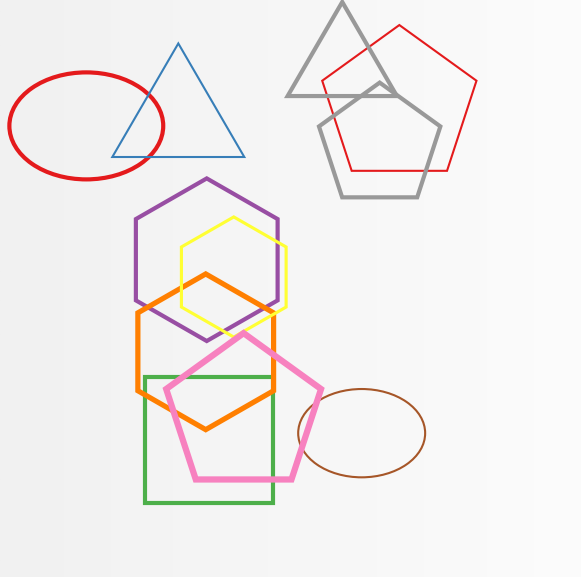[{"shape": "oval", "thickness": 2, "radius": 0.66, "center": [0.148, 0.781]}, {"shape": "pentagon", "thickness": 1, "radius": 0.7, "center": [0.687, 0.816]}, {"shape": "triangle", "thickness": 1, "radius": 0.66, "center": [0.307, 0.793]}, {"shape": "square", "thickness": 2, "radius": 0.55, "center": [0.36, 0.237]}, {"shape": "hexagon", "thickness": 2, "radius": 0.7, "center": [0.356, 0.549]}, {"shape": "hexagon", "thickness": 2.5, "radius": 0.67, "center": [0.354, 0.39]}, {"shape": "hexagon", "thickness": 1.5, "radius": 0.52, "center": [0.402, 0.519]}, {"shape": "oval", "thickness": 1, "radius": 0.55, "center": [0.622, 0.249]}, {"shape": "pentagon", "thickness": 3, "radius": 0.7, "center": [0.419, 0.282]}, {"shape": "pentagon", "thickness": 2, "radius": 0.55, "center": [0.653, 0.746]}, {"shape": "triangle", "thickness": 2, "radius": 0.54, "center": [0.589, 0.887]}]